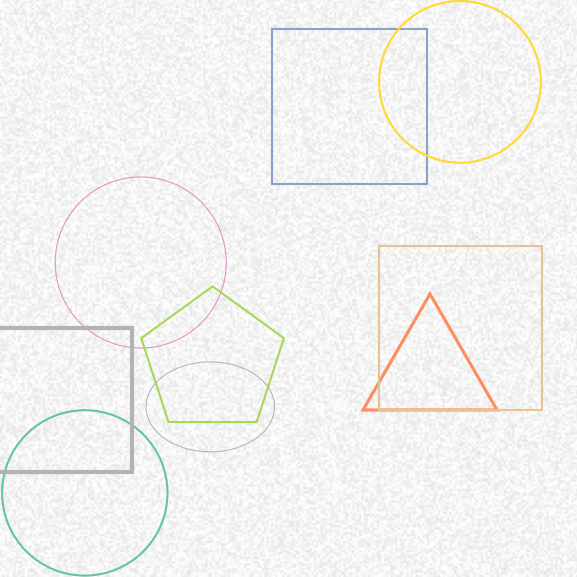[{"shape": "circle", "thickness": 1, "radius": 0.72, "center": [0.147, 0.146]}, {"shape": "triangle", "thickness": 1.5, "radius": 0.67, "center": [0.745, 0.356]}, {"shape": "square", "thickness": 1, "radius": 0.67, "center": [0.605, 0.815]}, {"shape": "circle", "thickness": 0.5, "radius": 0.74, "center": [0.244, 0.545]}, {"shape": "pentagon", "thickness": 1, "radius": 0.65, "center": [0.368, 0.373]}, {"shape": "circle", "thickness": 1, "radius": 0.7, "center": [0.797, 0.857]}, {"shape": "square", "thickness": 1, "radius": 0.71, "center": [0.797, 0.431]}, {"shape": "oval", "thickness": 0.5, "radius": 0.56, "center": [0.364, 0.295]}, {"shape": "square", "thickness": 2, "radius": 0.62, "center": [0.103, 0.306]}]